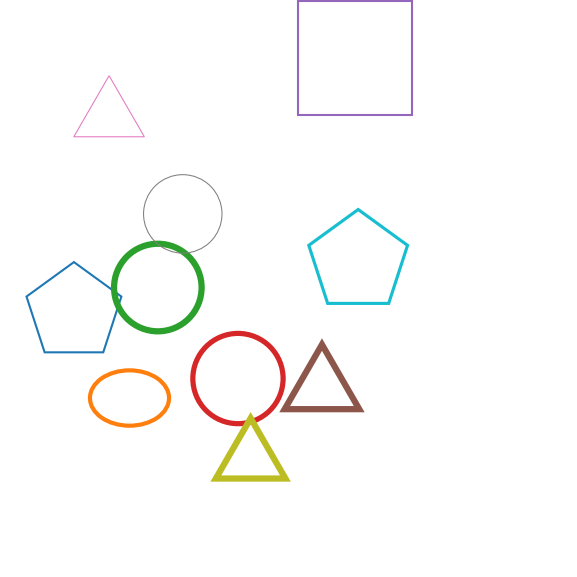[{"shape": "pentagon", "thickness": 1, "radius": 0.43, "center": [0.128, 0.459]}, {"shape": "oval", "thickness": 2, "radius": 0.34, "center": [0.224, 0.31]}, {"shape": "circle", "thickness": 3, "radius": 0.38, "center": [0.273, 0.501]}, {"shape": "circle", "thickness": 2.5, "radius": 0.39, "center": [0.412, 0.344]}, {"shape": "square", "thickness": 1, "radius": 0.49, "center": [0.615, 0.898]}, {"shape": "triangle", "thickness": 3, "radius": 0.37, "center": [0.558, 0.328]}, {"shape": "triangle", "thickness": 0.5, "radius": 0.35, "center": [0.189, 0.798]}, {"shape": "circle", "thickness": 0.5, "radius": 0.34, "center": [0.316, 0.629]}, {"shape": "triangle", "thickness": 3, "radius": 0.35, "center": [0.434, 0.205]}, {"shape": "pentagon", "thickness": 1.5, "radius": 0.45, "center": [0.62, 0.546]}]